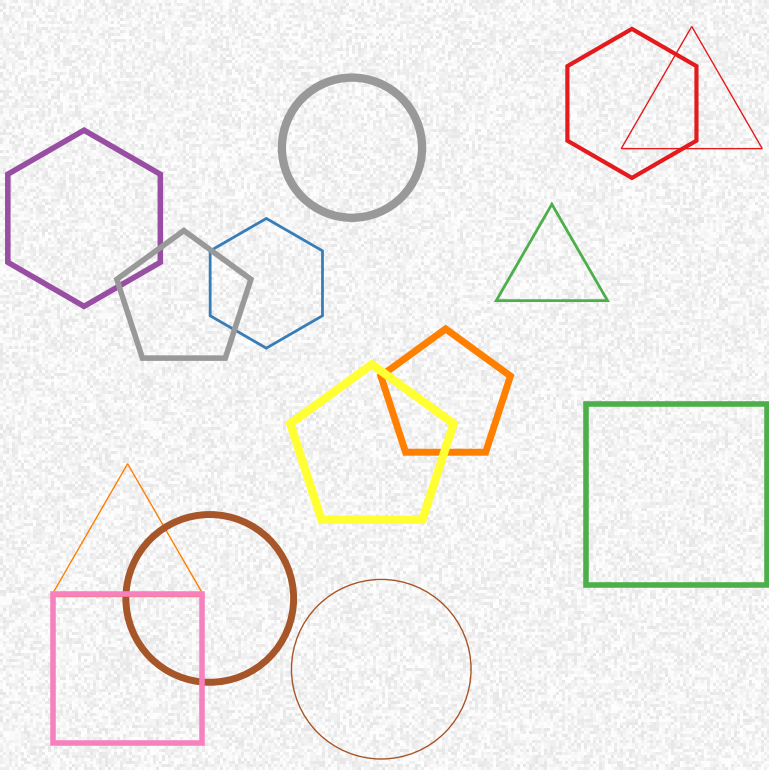[{"shape": "triangle", "thickness": 0.5, "radius": 0.53, "center": [0.898, 0.86]}, {"shape": "hexagon", "thickness": 1.5, "radius": 0.48, "center": [0.821, 0.866]}, {"shape": "hexagon", "thickness": 1, "radius": 0.42, "center": [0.346, 0.632]}, {"shape": "triangle", "thickness": 1, "radius": 0.42, "center": [0.717, 0.651]}, {"shape": "square", "thickness": 2, "radius": 0.59, "center": [0.879, 0.358]}, {"shape": "hexagon", "thickness": 2, "radius": 0.57, "center": [0.109, 0.717]}, {"shape": "pentagon", "thickness": 2.5, "radius": 0.44, "center": [0.579, 0.484]}, {"shape": "triangle", "thickness": 0.5, "radius": 0.57, "center": [0.166, 0.283]}, {"shape": "pentagon", "thickness": 3, "radius": 0.56, "center": [0.483, 0.415]}, {"shape": "circle", "thickness": 0.5, "radius": 0.58, "center": [0.495, 0.131]}, {"shape": "circle", "thickness": 2.5, "radius": 0.54, "center": [0.272, 0.223]}, {"shape": "square", "thickness": 2, "radius": 0.48, "center": [0.166, 0.131]}, {"shape": "pentagon", "thickness": 2, "radius": 0.46, "center": [0.239, 0.609]}, {"shape": "circle", "thickness": 3, "radius": 0.46, "center": [0.457, 0.808]}]